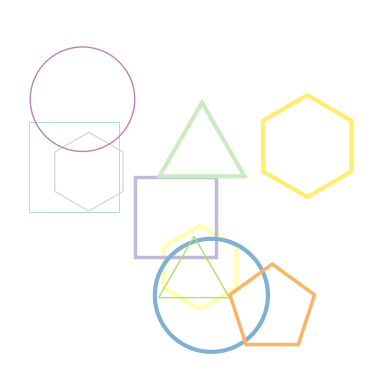[{"shape": "square", "thickness": 0.5, "radius": 0.58, "center": [0.193, 0.566]}, {"shape": "hexagon", "thickness": 3, "radius": 0.54, "center": [0.52, 0.306]}, {"shape": "square", "thickness": 2.5, "radius": 0.53, "center": [0.457, 0.436]}, {"shape": "circle", "thickness": 3, "radius": 0.73, "center": [0.549, 0.233]}, {"shape": "pentagon", "thickness": 2.5, "radius": 0.58, "center": [0.707, 0.199]}, {"shape": "triangle", "thickness": 1, "radius": 0.53, "center": [0.504, 0.28]}, {"shape": "hexagon", "thickness": 1, "radius": 0.51, "center": [0.231, 0.554]}, {"shape": "circle", "thickness": 1, "radius": 0.68, "center": [0.214, 0.742]}, {"shape": "triangle", "thickness": 3, "radius": 0.64, "center": [0.525, 0.606]}, {"shape": "hexagon", "thickness": 3, "radius": 0.66, "center": [0.798, 0.621]}]